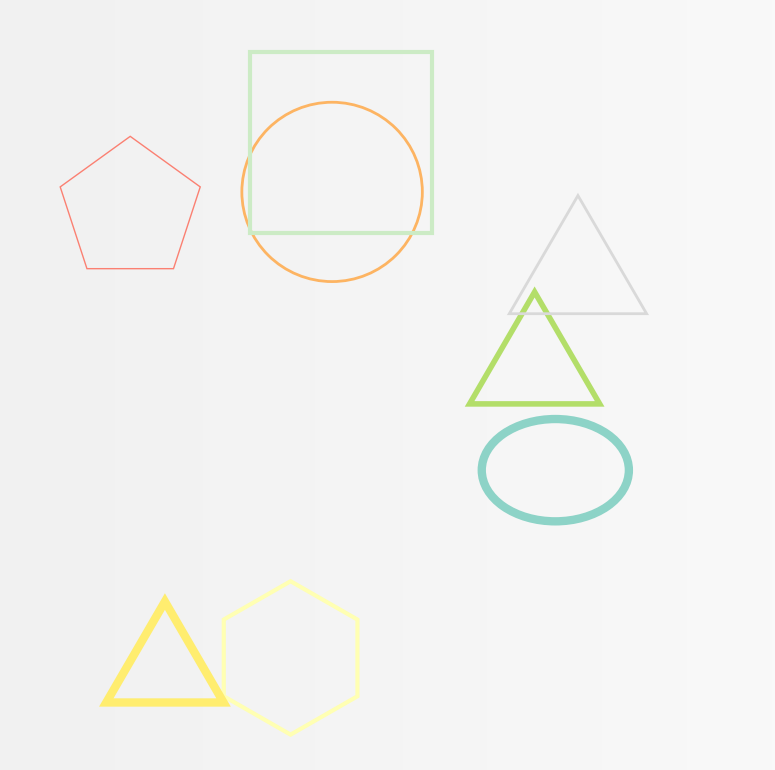[{"shape": "oval", "thickness": 3, "radius": 0.47, "center": [0.717, 0.389]}, {"shape": "hexagon", "thickness": 1.5, "radius": 0.5, "center": [0.375, 0.146]}, {"shape": "pentagon", "thickness": 0.5, "radius": 0.47, "center": [0.168, 0.728]}, {"shape": "circle", "thickness": 1, "radius": 0.58, "center": [0.429, 0.751]}, {"shape": "triangle", "thickness": 2, "radius": 0.48, "center": [0.69, 0.524]}, {"shape": "triangle", "thickness": 1, "radius": 0.51, "center": [0.746, 0.644]}, {"shape": "square", "thickness": 1.5, "radius": 0.59, "center": [0.44, 0.815]}, {"shape": "triangle", "thickness": 3, "radius": 0.44, "center": [0.213, 0.131]}]